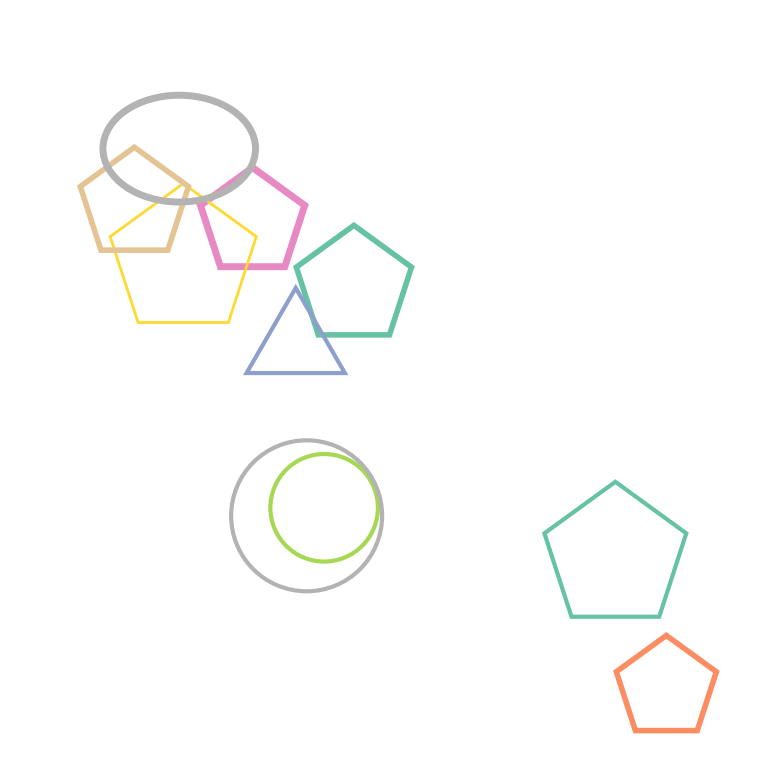[{"shape": "pentagon", "thickness": 2, "radius": 0.39, "center": [0.46, 0.629]}, {"shape": "pentagon", "thickness": 1.5, "radius": 0.48, "center": [0.799, 0.277]}, {"shape": "pentagon", "thickness": 2, "radius": 0.34, "center": [0.865, 0.106]}, {"shape": "triangle", "thickness": 1.5, "radius": 0.37, "center": [0.384, 0.552]}, {"shape": "pentagon", "thickness": 2.5, "radius": 0.36, "center": [0.328, 0.711]}, {"shape": "circle", "thickness": 1.5, "radius": 0.35, "center": [0.421, 0.341]}, {"shape": "pentagon", "thickness": 1, "radius": 0.5, "center": [0.238, 0.662]}, {"shape": "pentagon", "thickness": 2, "radius": 0.37, "center": [0.175, 0.735]}, {"shape": "circle", "thickness": 1.5, "radius": 0.49, "center": [0.398, 0.33]}, {"shape": "oval", "thickness": 2.5, "radius": 0.5, "center": [0.233, 0.807]}]